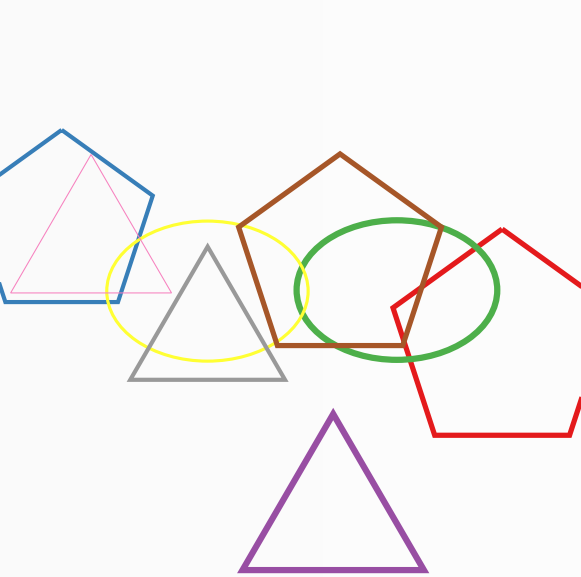[{"shape": "pentagon", "thickness": 2.5, "radius": 0.99, "center": [0.864, 0.405]}, {"shape": "pentagon", "thickness": 2, "radius": 0.82, "center": [0.106, 0.609]}, {"shape": "oval", "thickness": 3, "radius": 0.86, "center": [0.683, 0.497]}, {"shape": "triangle", "thickness": 3, "radius": 0.9, "center": [0.573, 0.102]}, {"shape": "oval", "thickness": 1.5, "radius": 0.87, "center": [0.357, 0.495]}, {"shape": "pentagon", "thickness": 2.5, "radius": 0.92, "center": [0.585, 0.549]}, {"shape": "triangle", "thickness": 0.5, "radius": 0.8, "center": [0.157, 0.572]}, {"shape": "triangle", "thickness": 2, "radius": 0.77, "center": [0.357, 0.418]}]